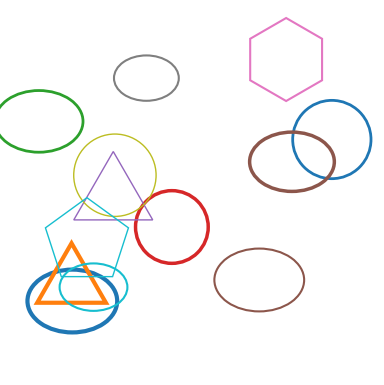[{"shape": "oval", "thickness": 3, "radius": 0.58, "center": [0.188, 0.218]}, {"shape": "circle", "thickness": 2, "radius": 0.51, "center": [0.862, 0.638]}, {"shape": "triangle", "thickness": 3, "radius": 0.52, "center": [0.186, 0.265]}, {"shape": "oval", "thickness": 2, "radius": 0.57, "center": [0.101, 0.685]}, {"shape": "circle", "thickness": 2.5, "radius": 0.47, "center": [0.446, 0.41]}, {"shape": "triangle", "thickness": 1, "radius": 0.59, "center": [0.294, 0.488]}, {"shape": "oval", "thickness": 2.5, "radius": 0.55, "center": [0.758, 0.58]}, {"shape": "oval", "thickness": 1.5, "radius": 0.58, "center": [0.673, 0.273]}, {"shape": "hexagon", "thickness": 1.5, "radius": 0.54, "center": [0.743, 0.845]}, {"shape": "oval", "thickness": 1.5, "radius": 0.42, "center": [0.38, 0.797]}, {"shape": "circle", "thickness": 1, "radius": 0.53, "center": [0.298, 0.545]}, {"shape": "oval", "thickness": 1.5, "radius": 0.44, "center": [0.243, 0.254]}, {"shape": "pentagon", "thickness": 1, "radius": 0.57, "center": [0.226, 0.373]}]